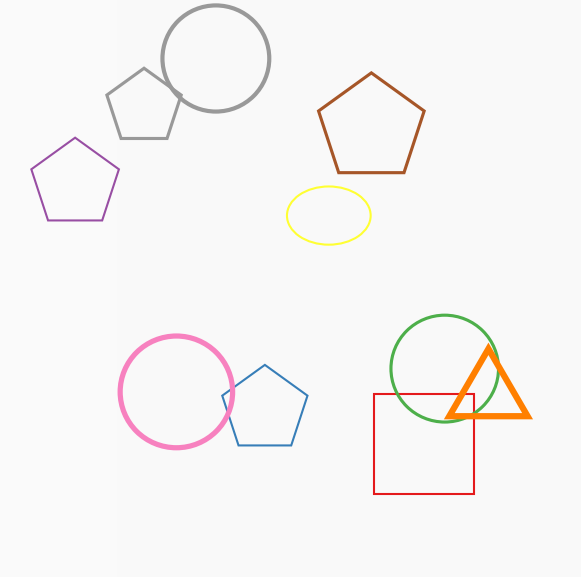[{"shape": "square", "thickness": 1, "radius": 0.43, "center": [0.73, 0.231]}, {"shape": "pentagon", "thickness": 1, "radius": 0.39, "center": [0.456, 0.29]}, {"shape": "circle", "thickness": 1.5, "radius": 0.46, "center": [0.765, 0.361]}, {"shape": "pentagon", "thickness": 1, "radius": 0.4, "center": [0.129, 0.681]}, {"shape": "triangle", "thickness": 3, "radius": 0.39, "center": [0.84, 0.317]}, {"shape": "oval", "thickness": 1, "radius": 0.36, "center": [0.566, 0.626]}, {"shape": "pentagon", "thickness": 1.5, "radius": 0.48, "center": [0.639, 0.777]}, {"shape": "circle", "thickness": 2.5, "radius": 0.48, "center": [0.303, 0.321]}, {"shape": "pentagon", "thickness": 1.5, "radius": 0.34, "center": [0.248, 0.814]}, {"shape": "circle", "thickness": 2, "radius": 0.46, "center": [0.371, 0.898]}]